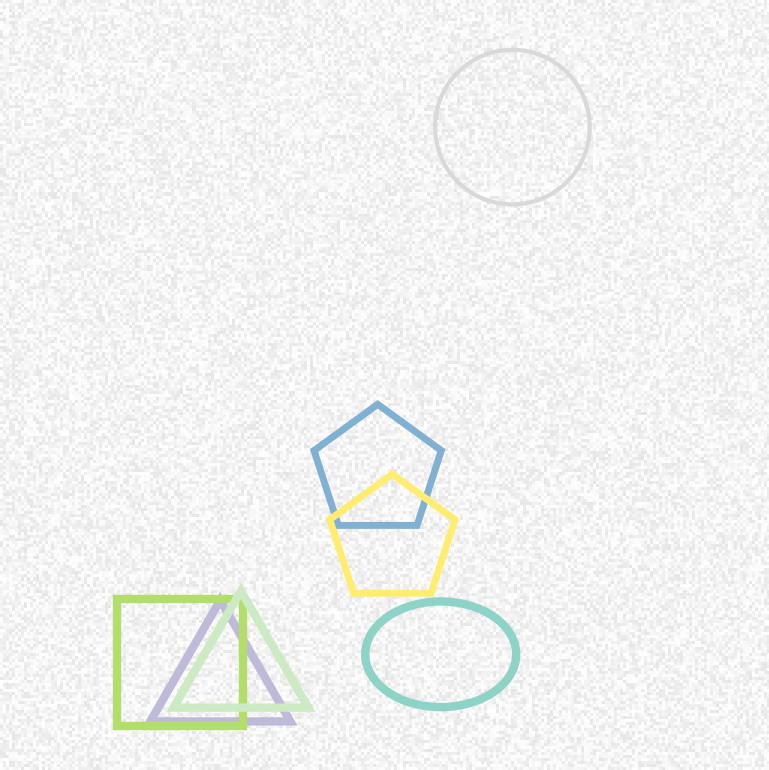[{"shape": "oval", "thickness": 3, "radius": 0.49, "center": [0.572, 0.15]}, {"shape": "triangle", "thickness": 3, "radius": 0.53, "center": [0.286, 0.116]}, {"shape": "pentagon", "thickness": 2.5, "radius": 0.43, "center": [0.491, 0.388]}, {"shape": "square", "thickness": 3, "radius": 0.41, "center": [0.234, 0.139]}, {"shape": "circle", "thickness": 1.5, "radius": 0.5, "center": [0.665, 0.835]}, {"shape": "triangle", "thickness": 3, "radius": 0.51, "center": [0.313, 0.132]}, {"shape": "pentagon", "thickness": 2.5, "radius": 0.43, "center": [0.51, 0.299]}]